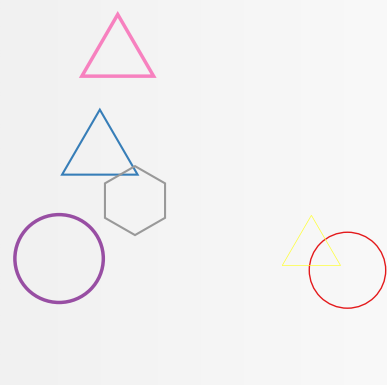[{"shape": "circle", "thickness": 1, "radius": 0.49, "center": [0.897, 0.298]}, {"shape": "triangle", "thickness": 1.5, "radius": 0.56, "center": [0.258, 0.603]}, {"shape": "circle", "thickness": 2.5, "radius": 0.57, "center": [0.153, 0.328]}, {"shape": "triangle", "thickness": 0.5, "radius": 0.43, "center": [0.804, 0.354]}, {"shape": "triangle", "thickness": 2.5, "radius": 0.53, "center": [0.304, 0.856]}, {"shape": "hexagon", "thickness": 1.5, "radius": 0.45, "center": [0.348, 0.479]}]